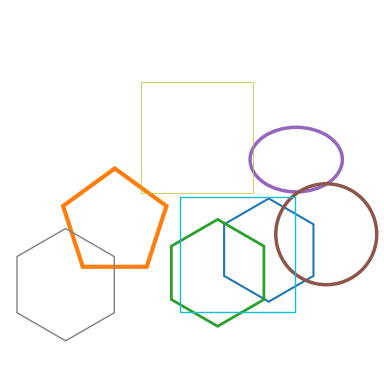[{"shape": "hexagon", "thickness": 1.5, "radius": 0.67, "center": [0.698, 0.35]}, {"shape": "pentagon", "thickness": 3, "radius": 0.71, "center": [0.298, 0.421]}, {"shape": "hexagon", "thickness": 2, "radius": 0.69, "center": [0.565, 0.291]}, {"shape": "oval", "thickness": 2.5, "radius": 0.6, "center": [0.769, 0.585]}, {"shape": "circle", "thickness": 2.5, "radius": 0.66, "center": [0.847, 0.392]}, {"shape": "hexagon", "thickness": 1, "radius": 0.73, "center": [0.17, 0.261]}, {"shape": "square", "thickness": 0.5, "radius": 0.72, "center": [0.511, 0.643]}, {"shape": "square", "thickness": 1, "radius": 0.75, "center": [0.616, 0.34]}]